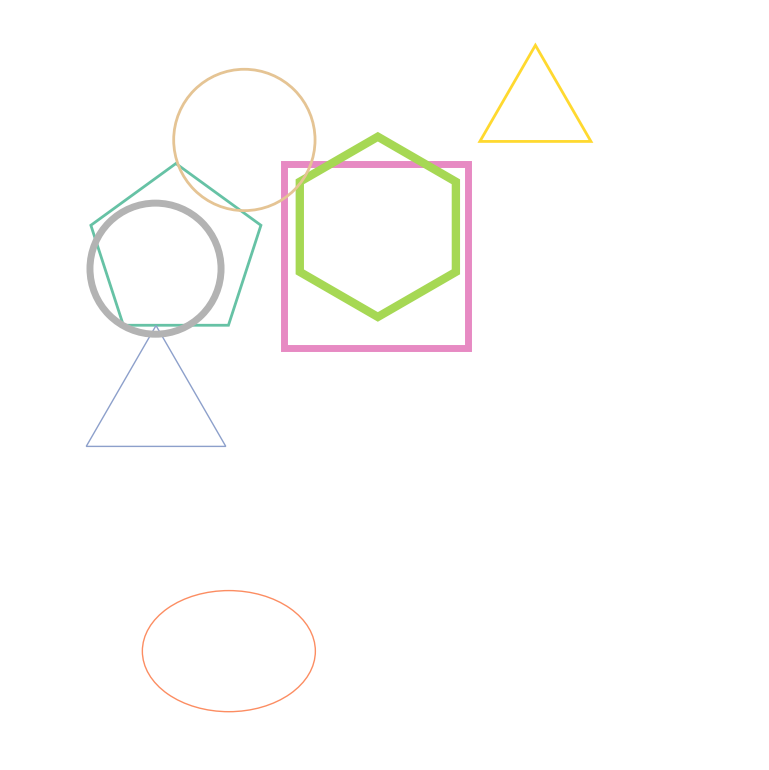[{"shape": "pentagon", "thickness": 1, "radius": 0.58, "center": [0.228, 0.672]}, {"shape": "oval", "thickness": 0.5, "radius": 0.56, "center": [0.297, 0.154]}, {"shape": "triangle", "thickness": 0.5, "radius": 0.52, "center": [0.203, 0.473]}, {"shape": "square", "thickness": 2.5, "radius": 0.6, "center": [0.488, 0.668]}, {"shape": "hexagon", "thickness": 3, "radius": 0.59, "center": [0.491, 0.705]}, {"shape": "triangle", "thickness": 1, "radius": 0.42, "center": [0.695, 0.858]}, {"shape": "circle", "thickness": 1, "radius": 0.46, "center": [0.317, 0.818]}, {"shape": "circle", "thickness": 2.5, "radius": 0.43, "center": [0.202, 0.651]}]